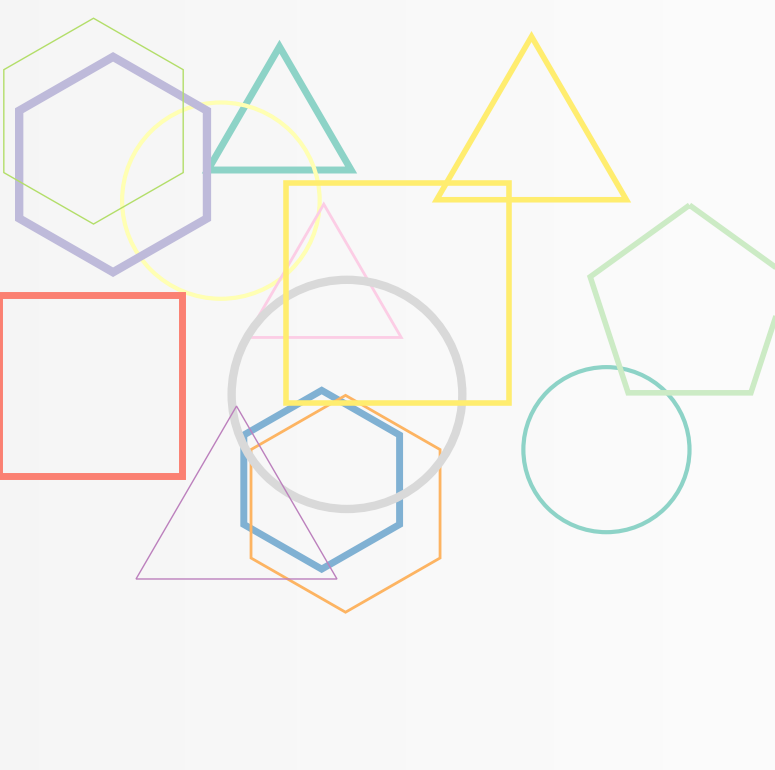[{"shape": "circle", "thickness": 1.5, "radius": 0.54, "center": [0.782, 0.416]}, {"shape": "triangle", "thickness": 2.5, "radius": 0.53, "center": [0.361, 0.833]}, {"shape": "circle", "thickness": 1.5, "radius": 0.64, "center": [0.285, 0.739]}, {"shape": "hexagon", "thickness": 3, "radius": 0.7, "center": [0.146, 0.786]}, {"shape": "square", "thickness": 2.5, "radius": 0.59, "center": [0.117, 0.499]}, {"shape": "hexagon", "thickness": 2.5, "radius": 0.58, "center": [0.415, 0.377]}, {"shape": "hexagon", "thickness": 1, "radius": 0.7, "center": [0.446, 0.346]}, {"shape": "hexagon", "thickness": 0.5, "radius": 0.67, "center": [0.121, 0.843]}, {"shape": "triangle", "thickness": 1, "radius": 0.58, "center": [0.418, 0.619]}, {"shape": "circle", "thickness": 3, "radius": 0.74, "center": [0.448, 0.488]}, {"shape": "triangle", "thickness": 0.5, "radius": 0.75, "center": [0.305, 0.323]}, {"shape": "pentagon", "thickness": 2, "radius": 0.67, "center": [0.89, 0.599]}, {"shape": "triangle", "thickness": 2, "radius": 0.71, "center": [0.686, 0.811]}, {"shape": "square", "thickness": 2, "radius": 0.72, "center": [0.513, 0.619]}]